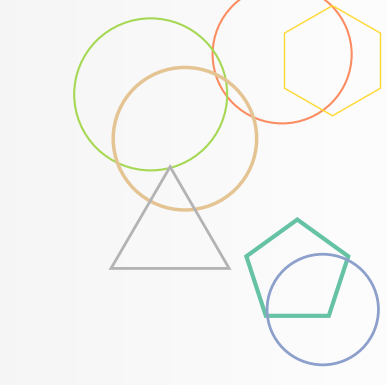[{"shape": "pentagon", "thickness": 3, "radius": 0.69, "center": [0.767, 0.292]}, {"shape": "circle", "thickness": 1.5, "radius": 0.9, "center": [0.728, 0.859]}, {"shape": "circle", "thickness": 2, "radius": 0.72, "center": [0.833, 0.196]}, {"shape": "circle", "thickness": 1.5, "radius": 0.99, "center": [0.389, 0.755]}, {"shape": "hexagon", "thickness": 1, "radius": 0.72, "center": [0.858, 0.842]}, {"shape": "circle", "thickness": 2.5, "radius": 0.93, "center": [0.477, 0.64]}, {"shape": "triangle", "thickness": 2, "radius": 0.88, "center": [0.439, 0.391]}]